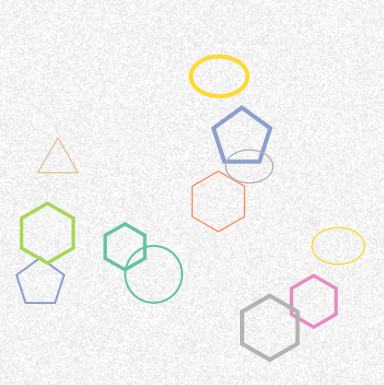[{"shape": "hexagon", "thickness": 2.5, "radius": 0.3, "center": [0.325, 0.359]}, {"shape": "circle", "thickness": 1.5, "radius": 0.37, "center": [0.399, 0.288]}, {"shape": "hexagon", "thickness": 1, "radius": 0.39, "center": [0.567, 0.477]}, {"shape": "pentagon", "thickness": 3, "radius": 0.39, "center": [0.628, 0.643]}, {"shape": "pentagon", "thickness": 1.5, "radius": 0.32, "center": [0.105, 0.266]}, {"shape": "hexagon", "thickness": 2.5, "radius": 0.33, "center": [0.815, 0.217]}, {"shape": "hexagon", "thickness": 2.5, "radius": 0.39, "center": [0.123, 0.394]}, {"shape": "oval", "thickness": 3, "radius": 0.37, "center": [0.569, 0.802]}, {"shape": "oval", "thickness": 1, "radius": 0.34, "center": [0.879, 0.361]}, {"shape": "triangle", "thickness": 1, "radius": 0.3, "center": [0.151, 0.582]}, {"shape": "oval", "thickness": 1, "radius": 0.31, "center": [0.648, 0.568]}, {"shape": "hexagon", "thickness": 3, "radius": 0.42, "center": [0.701, 0.149]}]